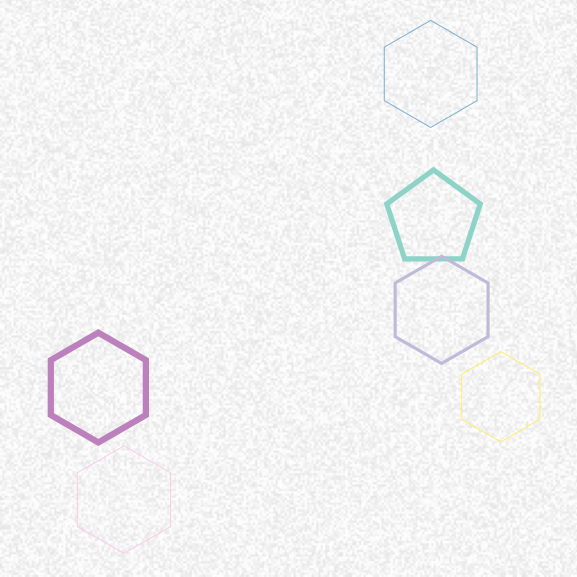[{"shape": "pentagon", "thickness": 2.5, "radius": 0.43, "center": [0.751, 0.62]}, {"shape": "hexagon", "thickness": 1.5, "radius": 0.46, "center": [0.765, 0.463]}, {"shape": "hexagon", "thickness": 0.5, "radius": 0.46, "center": [0.746, 0.871]}, {"shape": "hexagon", "thickness": 0.5, "radius": 0.47, "center": [0.215, 0.134]}, {"shape": "hexagon", "thickness": 3, "radius": 0.48, "center": [0.17, 0.328]}, {"shape": "hexagon", "thickness": 0.5, "radius": 0.39, "center": [0.867, 0.312]}]